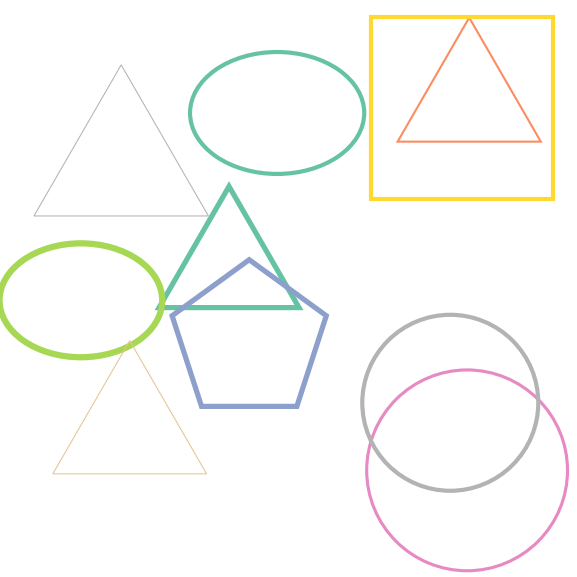[{"shape": "triangle", "thickness": 2.5, "radius": 0.7, "center": [0.397, 0.536]}, {"shape": "oval", "thickness": 2, "radius": 0.75, "center": [0.48, 0.803]}, {"shape": "triangle", "thickness": 1, "radius": 0.72, "center": [0.812, 0.825]}, {"shape": "pentagon", "thickness": 2.5, "radius": 0.7, "center": [0.432, 0.409]}, {"shape": "circle", "thickness": 1.5, "radius": 0.87, "center": [0.809, 0.185]}, {"shape": "oval", "thickness": 3, "radius": 0.7, "center": [0.14, 0.479]}, {"shape": "square", "thickness": 2, "radius": 0.79, "center": [0.8, 0.812]}, {"shape": "triangle", "thickness": 0.5, "radius": 0.77, "center": [0.225, 0.255]}, {"shape": "circle", "thickness": 2, "radius": 0.76, "center": [0.78, 0.302]}, {"shape": "triangle", "thickness": 0.5, "radius": 0.87, "center": [0.21, 0.712]}]